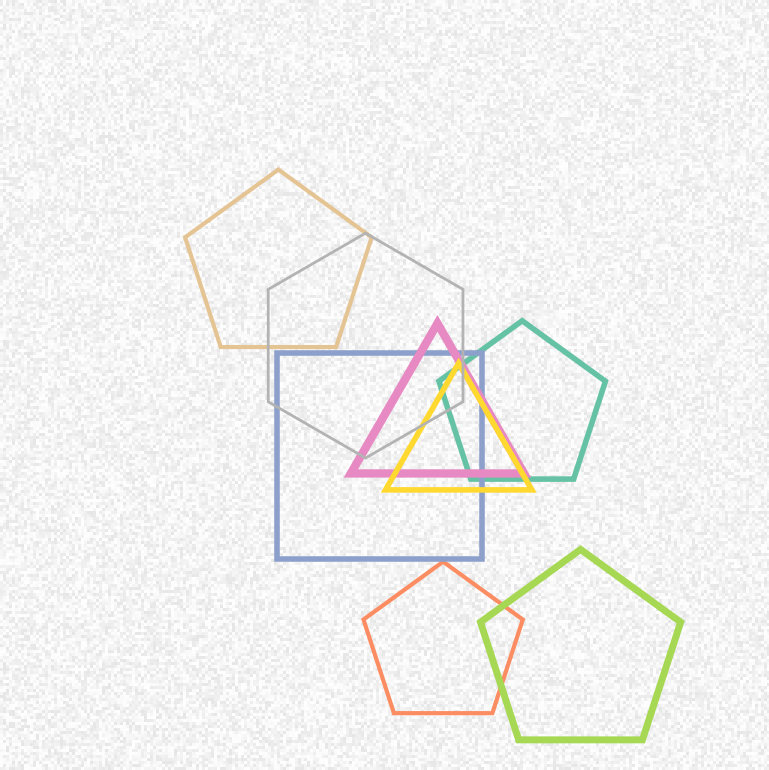[{"shape": "pentagon", "thickness": 2, "radius": 0.57, "center": [0.678, 0.47]}, {"shape": "pentagon", "thickness": 1.5, "radius": 0.54, "center": [0.576, 0.162]}, {"shape": "square", "thickness": 2, "radius": 0.67, "center": [0.493, 0.408]}, {"shape": "triangle", "thickness": 3, "radius": 0.65, "center": [0.568, 0.45]}, {"shape": "pentagon", "thickness": 2.5, "radius": 0.68, "center": [0.754, 0.15]}, {"shape": "triangle", "thickness": 2, "radius": 0.55, "center": [0.596, 0.419]}, {"shape": "pentagon", "thickness": 1.5, "radius": 0.64, "center": [0.362, 0.652]}, {"shape": "hexagon", "thickness": 1, "radius": 0.73, "center": [0.475, 0.551]}]